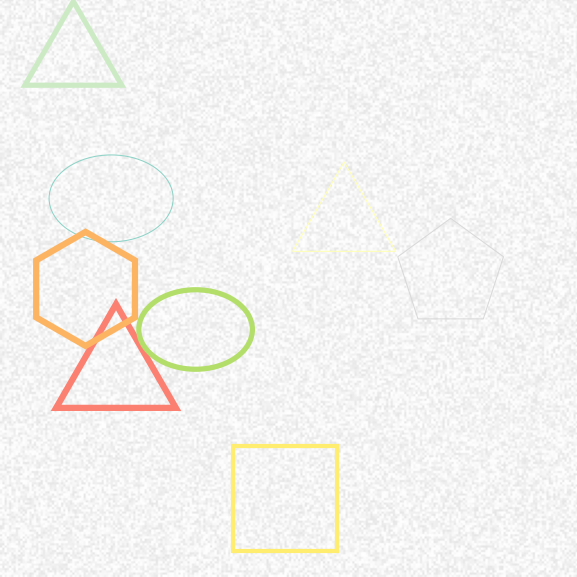[{"shape": "oval", "thickness": 0.5, "radius": 0.54, "center": [0.192, 0.656]}, {"shape": "triangle", "thickness": 0.5, "radius": 0.52, "center": [0.596, 0.616]}, {"shape": "triangle", "thickness": 3, "radius": 0.6, "center": [0.201, 0.353]}, {"shape": "hexagon", "thickness": 3, "radius": 0.49, "center": [0.148, 0.499]}, {"shape": "oval", "thickness": 2.5, "radius": 0.49, "center": [0.339, 0.429]}, {"shape": "pentagon", "thickness": 0.5, "radius": 0.48, "center": [0.78, 0.525]}, {"shape": "triangle", "thickness": 2.5, "radius": 0.48, "center": [0.127, 0.9]}, {"shape": "square", "thickness": 2, "radius": 0.45, "center": [0.494, 0.136]}]